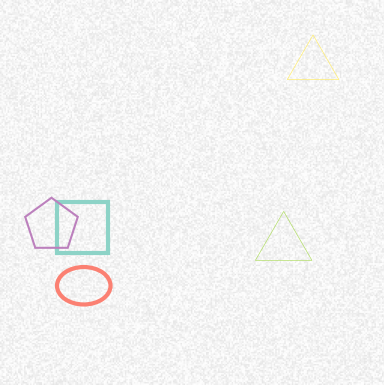[{"shape": "square", "thickness": 3, "radius": 0.33, "center": [0.215, 0.41]}, {"shape": "oval", "thickness": 3, "radius": 0.35, "center": [0.218, 0.258]}, {"shape": "triangle", "thickness": 0.5, "radius": 0.42, "center": [0.737, 0.366]}, {"shape": "pentagon", "thickness": 1.5, "radius": 0.36, "center": [0.134, 0.414]}, {"shape": "triangle", "thickness": 0.5, "radius": 0.39, "center": [0.813, 0.832]}]